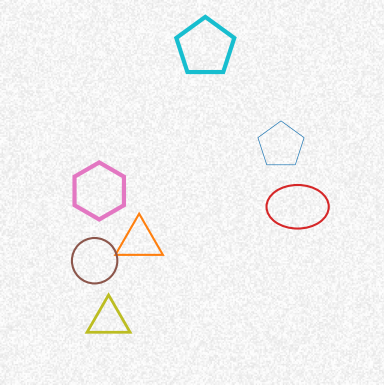[{"shape": "pentagon", "thickness": 0.5, "radius": 0.32, "center": [0.73, 0.623]}, {"shape": "triangle", "thickness": 1.5, "radius": 0.36, "center": [0.361, 0.374]}, {"shape": "oval", "thickness": 1.5, "radius": 0.4, "center": [0.773, 0.463]}, {"shape": "circle", "thickness": 1.5, "radius": 0.29, "center": [0.246, 0.323]}, {"shape": "hexagon", "thickness": 3, "radius": 0.37, "center": [0.258, 0.504]}, {"shape": "triangle", "thickness": 2, "radius": 0.32, "center": [0.282, 0.169]}, {"shape": "pentagon", "thickness": 3, "radius": 0.4, "center": [0.533, 0.877]}]